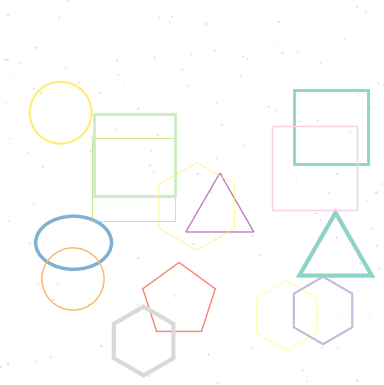[{"shape": "triangle", "thickness": 3, "radius": 0.54, "center": [0.871, 0.339]}, {"shape": "square", "thickness": 2, "radius": 0.48, "center": [0.86, 0.669]}, {"shape": "hexagon", "thickness": 1, "radius": 0.45, "center": [0.744, 0.18]}, {"shape": "hexagon", "thickness": 1.5, "radius": 0.44, "center": [0.839, 0.194]}, {"shape": "pentagon", "thickness": 1, "radius": 0.5, "center": [0.465, 0.219]}, {"shape": "oval", "thickness": 2.5, "radius": 0.49, "center": [0.191, 0.369]}, {"shape": "circle", "thickness": 1, "radius": 0.4, "center": [0.19, 0.275]}, {"shape": "square", "thickness": 0.5, "radius": 0.54, "center": [0.346, 0.533]}, {"shape": "square", "thickness": 1, "radius": 0.55, "center": [0.816, 0.564]}, {"shape": "hexagon", "thickness": 3, "radius": 0.45, "center": [0.373, 0.114]}, {"shape": "triangle", "thickness": 1, "radius": 0.51, "center": [0.571, 0.448]}, {"shape": "square", "thickness": 2, "radius": 0.53, "center": [0.35, 0.598]}, {"shape": "hexagon", "thickness": 0.5, "radius": 0.57, "center": [0.511, 0.464]}, {"shape": "circle", "thickness": 1.5, "radius": 0.4, "center": [0.157, 0.707]}]